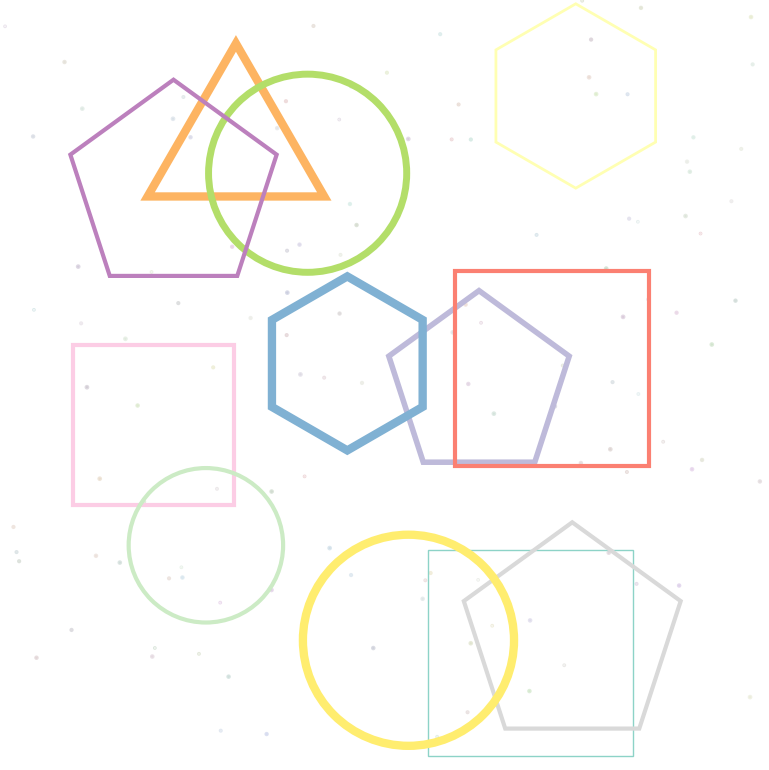[{"shape": "square", "thickness": 0.5, "radius": 0.67, "center": [0.689, 0.152]}, {"shape": "hexagon", "thickness": 1, "radius": 0.6, "center": [0.748, 0.875]}, {"shape": "pentagon", "thickness": 2, "radius": 0.62, "center": [0.622, 0.499]}, {"shape": "square", "thickness": 1.5, "radius": 0.63, "center": [0.717, 0.522]}, {"shape": "hexagon", "thickness": 3, "radius": 0.56, "center": [0.451, 0.528]}, {"shape": "triangle", "thickness": 3, "radius": 0.66, "center": [0.306, 0.811]}, {"shape": "circle", "thickness": 2.5, "radius": 0.64, "center": [0.4, 0.775]}, {"shape": "square", "thickness": 1.5, "radius": 0.52, "center": [0.199, 0.448]}, {"shape": "pentagon", "thickness": 1.5, "radius": 0.74, "center": [0.743, 0.174]}, {"shape": "pentagon", "thickness": 1.5, "radius": 0.7, "center": [0.225, 0.756]}, {"shape": "circle", "thickness": 1.5, "radius": 0.5, "center": [0.267, 0.292]}, {"shape": "circle", "thickness": 3, "radius": 0.69, "center": [0.53, 0.168]}]